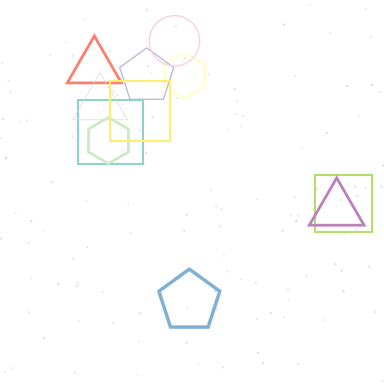[{"shape": "square", "thickness": 1.5, "radius": 0.42, "center": [0.287, 0.657]}, {"shape": "hexagon", "thickness": 1, "radius": 0.3, "center": [0.479, 0.804]}, {"shape": "pentagon", "thickness": 1, "radius": 0.37, "center": [0.381, 0.802]}, {"shape": "triangle", "thickness": 2, "radius": 0.41, "center": [0.245, 0.825]}, {"shape": "pentagon", "thickness": 2.5, "radius": 0.42, "center": [0.492, 0.218]}, {"shape": "square", "thickness": 1.5, "radius": 0.37, "center": [0.893, 0.471]}, {"shape": "circle", "thickness": 1, "radius": 0.33, "center": [0.453, 0.894]}, {"shape": "triangle", "thickness": 0.5, "radius": 0.41, "center": [0.26, 0.73]}, {"shape": "triangle", "thickness": 2, "radius": 0.41, "center": [0.875, 0.456]}, {"shape": "hexagon", "thickness": 2, "radius": 0.3, "center": [0.282, 0.635]}, {"shape": "square", "thickness": 1.5, "radius": 0.39, "center": [0.364, 0.712]}]